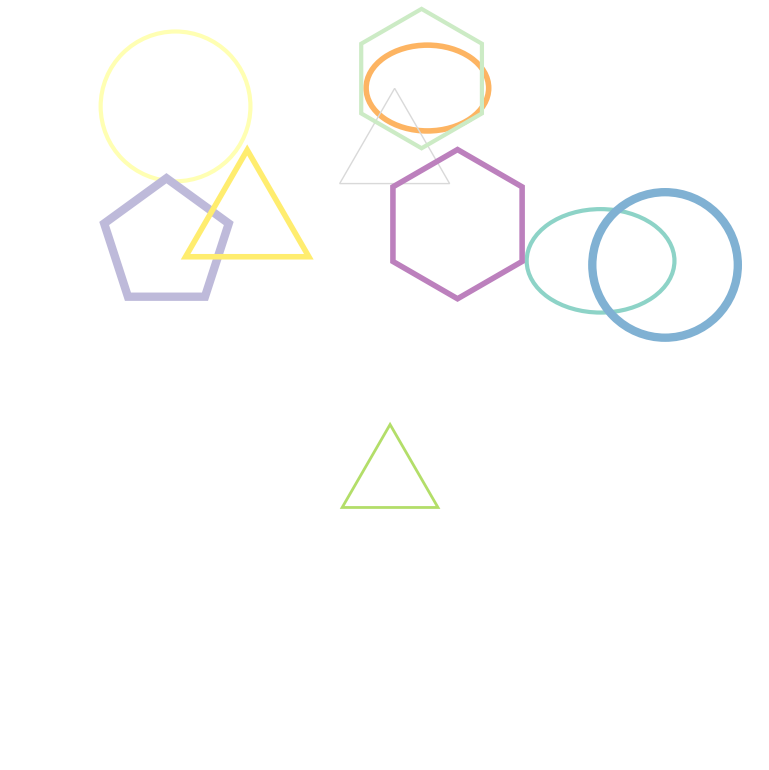[{"shape": "oval", "thickness": 1.5, "radius": 0.48, "center": [0.78, 0.661]}, {"shape": "circle", "thickness": 1.5, "radius": 0.49, "center": [0.228, 0.862]}, {"shape": "pentagon", "thickness": 3, "radius": 0.43, "center": [0.216, 0.683]}, {"shape": "circle", "thickness": 3, "radius": 0.47, "center": [0.864, 0.656]}, {"shape": "oval", "thickness": 2, "radius": 0.4, "center": [0.555, 0.886]}, {"shape": "triangle", "thickness": 1, "radius": 0.36, "center": [0.507, 0.377]}, {"shape": "triangle", "thickness": 0.5, "radius": 0.41, "center": [0.513, 0.803]}, {"shape": "hexagon", "thickness": 2, "radius": 0.48, "center": [0.594, 0.709]}, {"shape": "hexagon", "thickness": 1.5, "radius": 0.45, "center": [0.547, 0.898]}, {"shape": "triangle", "thickness": 2, "radius": 0.46, "center": [0.321, 0.713]}]